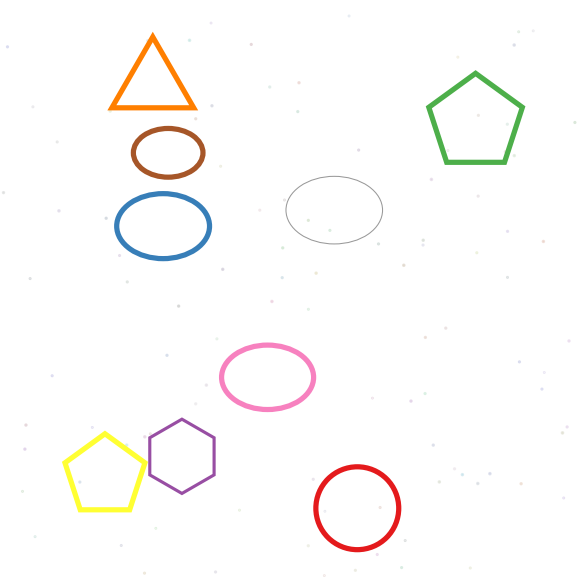[{"shape": "circle", "thickness": 2.5, "radius": 0.36, "center": [0.619, 0.119]}, {"shape": "oval", "thickness": 2.5, "radius": 0.4, "center": [0.282, 0.608]}, {"shape": "pentagon", "thickness": 2.5, "radius": 0.43, "center": [0.824, 0.787]}, {"shape": "hexagon", "thickness": 1.5, "radius": 0.32, "center": [0.315, 0.209]}, {"shape": "triangle", "thickness": 2.5, "radius": 0.41, "center": [0.265, 0.853]}, {"shape": "pentagon", "thickness": 2.5, "radius": 0.36, "center": [0.182, 0.175]}, {"shape": "oval", "thickness": 2.5, "radius": 0.3, "center": [0.291, 0.735]}, {"shape": "oval", "thickness": 2.5, "radius": 0.4, "center": [0.463, 0.346]}, {"shape": "oval", "thickness": 0.5, "radius": 0.42, "center": [0.579, 0.635]}]